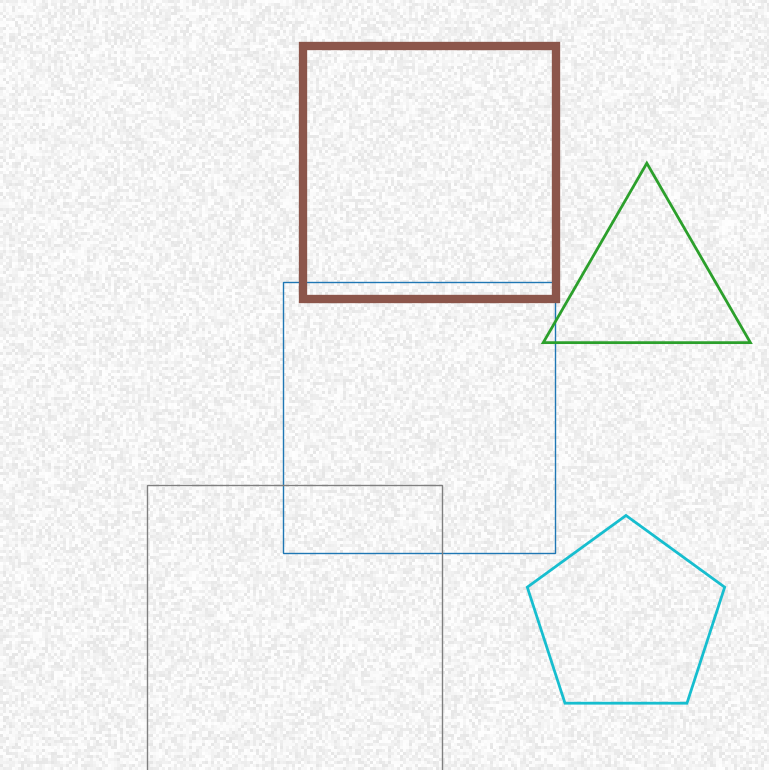[{"shape": "square", "thickness": 0.5, "radius": 0.88, "center": [0.544, 0.458]}, {"shape": "triangle", "thickness": 1, "radius": 0.78, "center": [0.84, 0.633]}, {"shape": "square", "thickness": 3, "radius": 0.82, "center": [0.558, 0.776]}, {"shape": "square", "thickness": 0.5, "radius": 0.96, "center": [0.382, 0.179]}, {"shape": "pentagon", "thickness": 1, "radius": 0.67, "center": [0.813, 0.196]}]